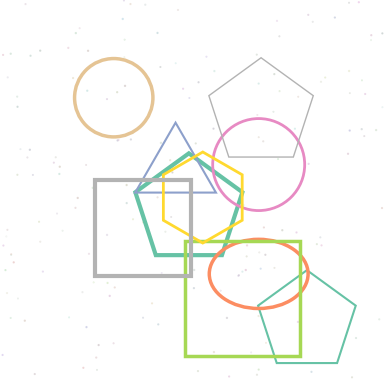[{"shape": "pentagon", "thickness": 3, "radius": 0.73, "center": [0.491, 0.456]}, {"shape": "pentagon", "thickness": 1.5, "radius": 0.67, "center": [0.797, 0.165]}, {"shape": "oval", "thickness": 2.5, "radius": 0.64, "center": [0.672, 0.289]}, {"shape": "triangle", "thickness": 1.5, "radius": 0.61, "center": [0.456, 0.56]}, {"shape": "circle", "thickness": 2, "radius": 0.6, "center": [0.672, 0.573]}, {"shape": "square", "thickness": 2.5, "radius": 0.75, "center": [0.629, 0.225]}, {"shape": "hexagon", "thickness": 2, "radius": 0.59, "center": [0.527, 0.487]}, {"shape": "circle", "thickness": 2.5, "radius": 0.51, "center": [0.295, 0.746]}, {"shape": "pentagon", "thickness": 1, "radius": 0.71, "center": [0.678, 0.707]}, {"shape": "square", "thickness": 3, "radius": 0.62, "center": [0.372, 0.408]}]